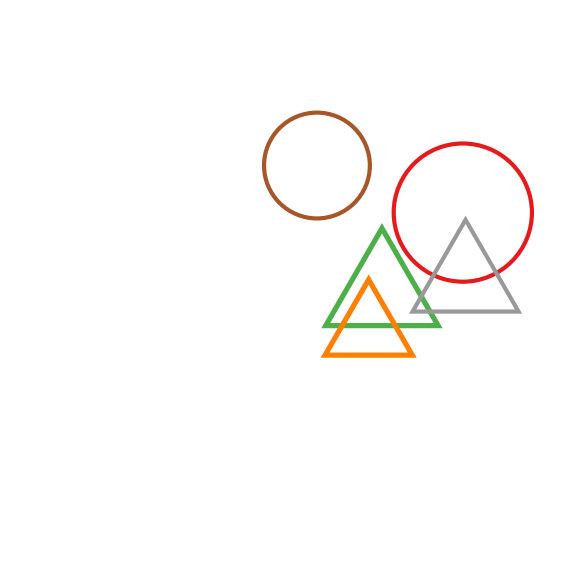[{"shape": "circle", "thickness": 2, "radius": 0.6, "center": [0.801, 0.631]}, {"shape": "triangle", "thickness": 2.5, "radius": 0.56, "center": [0.661, 0.491]}, {"shape": "triangle", "thickness": 2.5, "radius": 0.44, "center": [0.638, 0.428]}, {"shape": "circle", "thickness": 2, "radius": 0.46, "center": [0.549, 0.713]}, {"shape": "triangle", "thickness": 2, "radius": 0.53, "center": [0.806, 0.513]}]